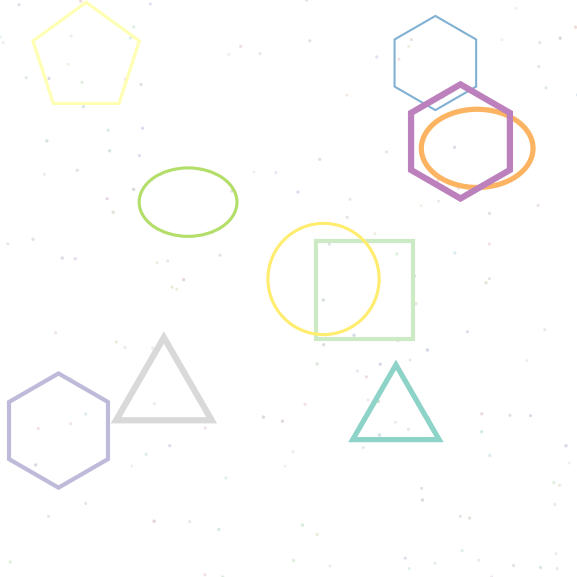[{"shape": "triangle", "thickness": 2.5, "radius": 0.43, "center": [0.686, 0.281]}, {"shape": "pentagon", "thickness": 1.5, "radius": 0.48, "center": [0.149, 0.898]}, {"shape": "hexagon", "thickness": 2, "radius": 0.49, "center": [0.101, 0.254]}, {"shape": "hexagon", "thickness": 1, "radius": 0.41, "center": [0.754, 0.89]}, {"shape": "oval", "thickness": 2.5, "radius": 0.48, "center": [0.826, 0.742]}, {"shape": "oval", "thickness": 1.5, "radius": 0.42, "center": [0.326, 0.649]}, {"shape": "triangle", "thickness": 3, "radius": 0.48, "center": [0.284, 0.319]}, {"shape": "hexagon", "thickness": 3, "radius": 0.49, "center": [0.797, 0.754]}, {"shape": "square", "thickness": 2, "radius": 0.42, "center": [0.632, 0.497]}, {"shape": "circle", "thickness": 1.5, "radius": 0.48, "center": [0.56, 0.516]}]